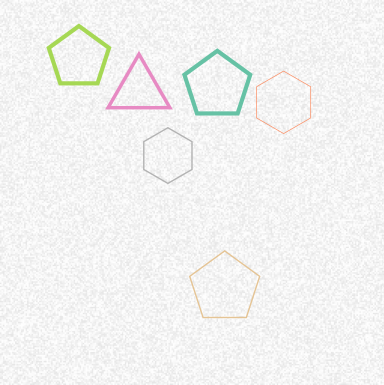[{"shape": "pentagon", "thickness": 3, "radius": 0.45, "center": [0.564, 0.778]}, {"shape": "hexagon", "thickness": 0.5, "radius": 0.41, "center": [0.737, 0.734]}, {"shape": "triangle", "thickness": 2.5, "radius": 0.46, "center": [0.361, 0.767]}, {"shape": "pentagon", "thickness": 3, "radius": 0.41, "center": [0.205, 0.85]}, {"shape": "pentagon", "thickness": 1, "radius": 0.48, "center": [0.584, 0.253]}, {"shape": "hexagon", "thickness": 1, "radius": 0.36, "center": [0.436, 0.596]}]